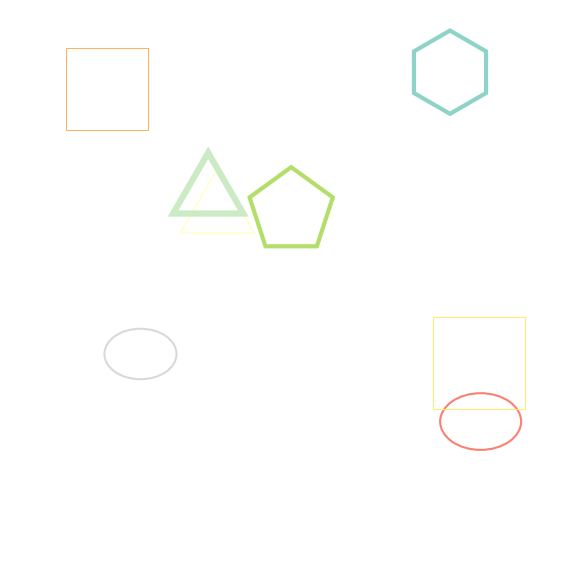[{"shape": "hexagon", "thickness": 2, "radius": 0.36, "center": [0.779, 0.874]}, {"shape": "triangle", "thickness": 0.5, "radius": 0.37, "center": [0.376, 0.632]}, {"shape": "oval", "thickness": 1, "radius": 0.35, "center": [0.832, 0.269]}, {"shape": "square", "thickness": 0.5, "radius": 0.35, "center": [0.186, 0.845]}, {"shape": "pentagon", "thickness": 2, "radius": 0.38, "center": [0.504, 0.634]}, {"shape": "oval", "thickness": 1, "radius": 0.31, "center": [0.243, 0.386]}, {"shape": "triangle", "thickness": 3, "radius": 0.35, "center": [0.361, 0.665]}, {"shape": "square", "thickness": 0.5, "radius": 0.4, "center": [0.829, 0.371]}]